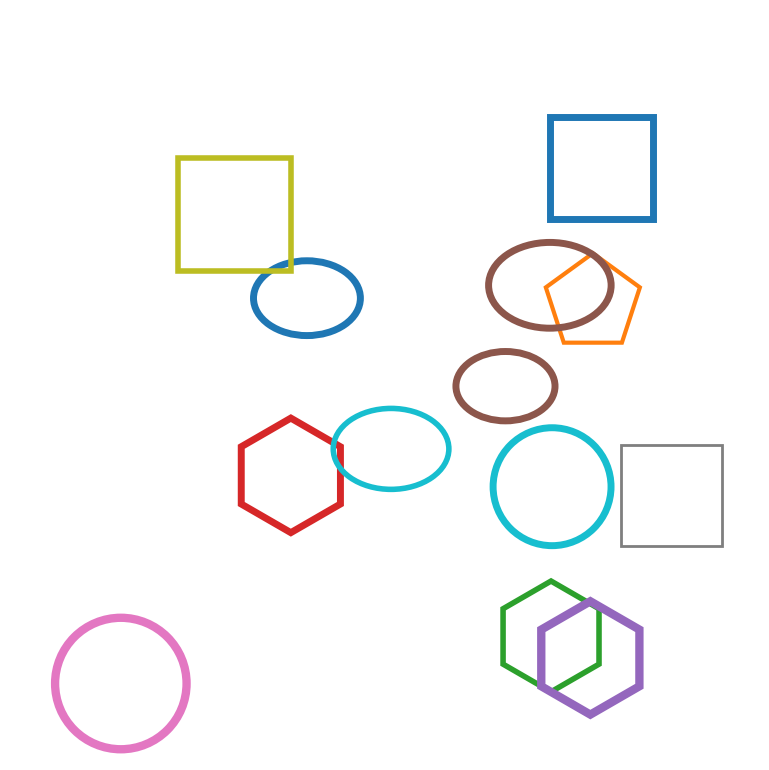[{"shape": "oval", "thickness": 2.5, "radius": 0.35, "center": [0.399, 0.613]}, {"shape": "square", "thickness": 2.5, "radius": 0.33, "center": [0.781, 0.782]}, {"shape": "pentagon", "thickness": 1.5, "radius": 0.32, "center": [0.77, 0.607]}, {"shape": "hexagon", "thickness": 2, "radius": 0.36, "center": [0.716, 0.173]}, {"shape": "hexagon", "thickness": 2.5, "radius": 0.37, "center": [0.378, 0.383]}, {"shape": "hexagon", "thickness": 3, "radius": 0.37, "center": [0.767, 0.146]}, {"shape": "oval", "thickness": 2.5, "radius": 0.32, "center": [0.656, 0.498]}, {"shape": "oval", "thickness": 2.5, "radius": 0.4, "center": [0.714, 0.629]}, {"shape": "circle", "thickness": 3, "radius": 0.43, "center": [0.157, 0.112]}, {"shape": "square", "thickness": 1, "radius": 0.33, "center": [0.872, 0.357]}, {"shape": "square", "thickness": 2, "radius": 0.37, "center": [0.304, 0.721]}, {"shape": "oval", "thickness": 2, "radius": 0.38, "center": [0.508, 0.417]}, {"shape": "circle", "thickness": 2.5, "radius": 0.38, "center": [0.717, 0.368]}]